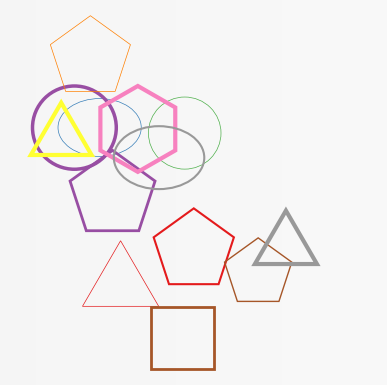[{"shape": "triangle", "thickness": 0.5, "radius": 0.57, "center": [0.311, 0.261]}, {"shape": "pentagon", "thickness": 1.5, "radius": 0.54, "center": [0.5, 0.35]}, {"shape": "oval", "thickness": 0.5, "radius": 0.54, "center": [0.257, 0.669]}, {"shape": "circle", "thickness": 0.5, "radius": 0.47, "center": [0.477, 0.654]}, {"shape": "circle", "thickness": 2.5, "radius": 0.54, "center": [0.192, 0.669]}, {"shape": "pentagon", "thickness": 2, "radius": 0.58, "center": [0.29, 0.494]}, {"shape": "pentagon", "thickness": 0.5, "radius": 0.54, "center": [0.233, 0.851]}, {"shape": "triangle", "thickness": 3, "radius": 0.45, "center": [0.158, 0.643]}, {"shape": "pentagon", "thickness": 1, "radius": 0.46, "center": [0.666, 0.291]}, {"shape": "square", "thickness": 2, "radius": 0.4, "center": [0.472, 0.123]}, {"shape": "hexagon", "thickness": 3, "radius": 0.56, "center": [0.356, 0.665]}, {"shape": "oval", "thickness": 1.5, "radius": 0.58, "center": [0.41, 0.591]}, {"shape": "triangle", "thickness": 3, "radius": 0.46, "center": [0.738, 0.36]}]